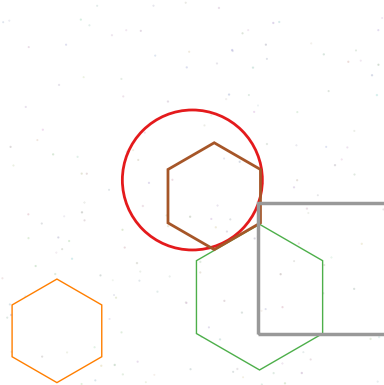[{"shape": "circle", "thickness": 2, "radius": 0.91, "center": [0.5, 0.533]}, {"shape": "hexagon", "thickness": 1, "radius": 0.95, "center": [0.674, 0.228]}, {"shape": "hexagon", "thickness": 1, "radius": 0.67, "center": [0.148, 0.141]}, {"shape": "hexagon", "thickness": 2, "radius": 0.69, "center": [0.556, 0.49]}, {"shape": "square", "thickness": 2.5, "radius": 0.85, "center": [0.84, 0.303]}]